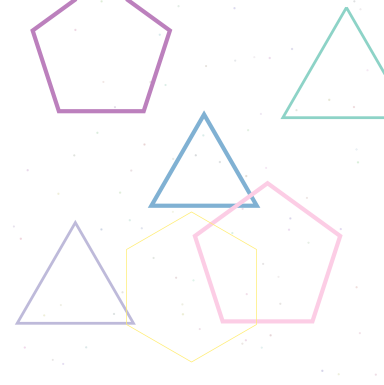[{"shape": "triangle", "thickness": 2, "radius": 0.95, "center": [0.9, 0.79]}, {"shape": "triangle", "thickness": 2, "radius": 0.87, "center": [0.196, 0.247]}, {"shape": "triangle", "thickness": 3, "radius": 0.79, "center": [0.53, 0.545]}, {"shape": "pentagon", "thickness": 3, "radius": 0.99, "center": [0.695, 0.326]}, {"shape": "pentagon", "thickness": 3, "radius": 0.94, "center": [0.263, 0.863]}, {"shape": "hexagon", "thickness": 0.5, "radius": 0.97, "center": [0.498, 0.255]}]